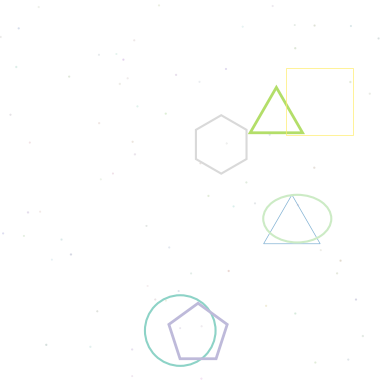[{"shape": "circle", "thickness": 1.5, "radius": 0.46, "center": [0.468, 0.141]}, {"shape": "pentagon", "thickness": 2, "radius": 0.4, "center": [0.514, 0.133]}, {"shape": "triangle", "thickness": 0.5, "radius": 0.42, "center": [0.758, 0.409]}, {"shape": "triangle", "thickness": 2, "radius": 0.39, "center": [0.718, 0.694]}, {"shape": "hexagon", "thickness": 1.5, "radius": 0.38, "center": [0.575, 0.625]}, {"shape": "oval", "thickness": 1.5, "radius": 0.44, "center": [0.772, 0.432]}, {"shape": "square", "thickness": 0.5, "radius": 0.43, "center": [0.829, 0.736]}]